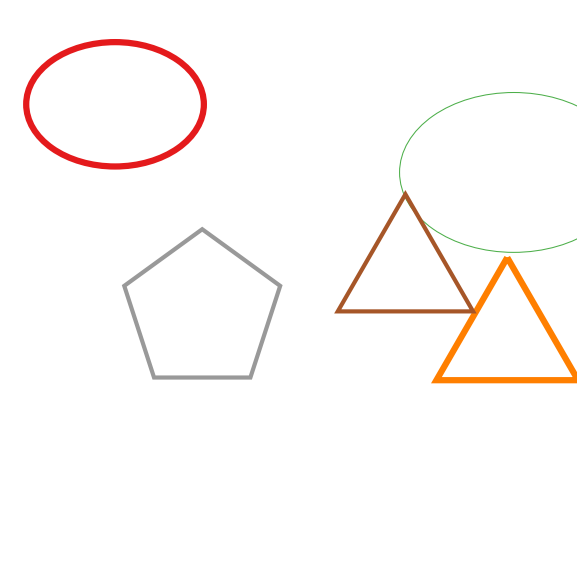[{"shape": "oval", "thickness": 3, "radius": 0.77, "center": [0.199, 0.819]}, {"shape": "oval", "thickness": 0.5, "radius": 0.99, "center": [0.89, 0.701]}, {"shape": "triangle", "thickness": 3, "radius": 0.71, "center": [0.878, 0.412]}, {"shape": "triangle", "thickness": 2, "radius": 0.68, "center": [0.702, 0.528]}, {"shape": "pentagon", "thickness": 2, "radius": 0.71, "center": [0.35, 0.46]}]